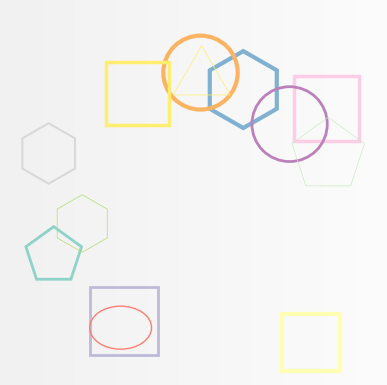[{"shape": "pentagon", "thickness": 2, "radius": 0.38, "center": [0.139, 0.336]}, {"shape": "square", "thickness": 3, "radius": 0.37, "center": [0.802, 0.111]}, {"shape": "square", "thickness": 2, "radius": 0.44, "center": [0.321, 0.167]}, {"shape": "oval", "thickness": 1, "radius": 0.4, "center": [0.311, 0.149]}, {"shape": "hexagon", "thickness": 3, "radius": 0.5, "center": [0.628, 0.767]}, {"shape": "circle", "thickness": 3, "radius": 0.48, "center": [0.517, 0.811]}, {"shape": "hexagon", "thickness": 0.5, "radius": 0.37, "center": [0.212, 0.419]}, {"shape": "square", "thickness": 2.5, "radius": 0.42, "center": [0.844, 0.718]}, {"shape": "hexagon", "thickness": 1.5, "radius": 0.39, "center": [0.126, 0.601]}, {"shape": "circle", "thickness": 2, "radius": 0.49, "center": [0.747, 0.678]}, {"shape": "pentagon", "thickness": 0.5, "radius": 0.49, "center": [0.847, 0.597]}, {"shape": "square", "thickness": 2.5, "radius": 0.41, "center": [0.354, 0.758]}, {"shape": "triangle", "thickness": 0.5, "radius": 0.43, "center": [0.52, 0.796]}]